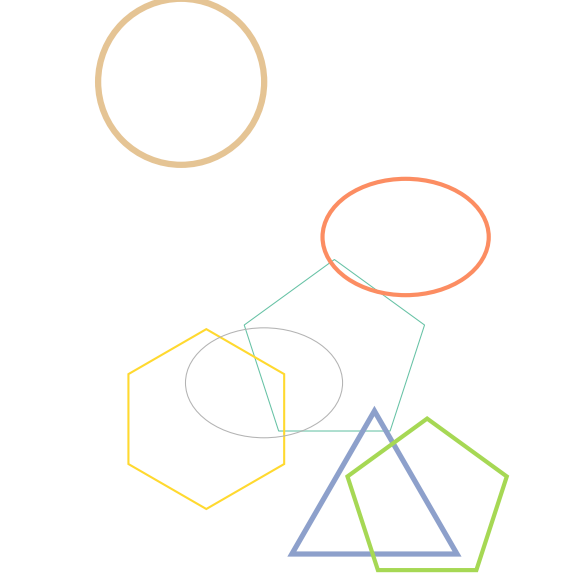[{"shape": "pentagon", "thickness": 0.5, "radius": 0.82, "center": [0.579, 0.386]}, {"shape": "oval", "thickness": 2, "radius": 0.72, "center": [0.702, 0.589]}, {"shape": "triangle", "thickness": 2.5, "radius": 0.83, "center": [0.648, 0.122]}, {"shape": "pentagon", "thickness": 2, "radius": 0.73, "center": [0.74, 0.129]}, {"shape": "hexagon", "thickness": 1, "radius": 0.78, "center": [0.357, 0.273]}, {"shape": "circle", "thickness": 3, "radius": 0.72, "center": [0.314, 0.857]}, {"shape": "oval", "thickness": 0.5, "radius": 0.68, "center": [0.457, 0.336]}]